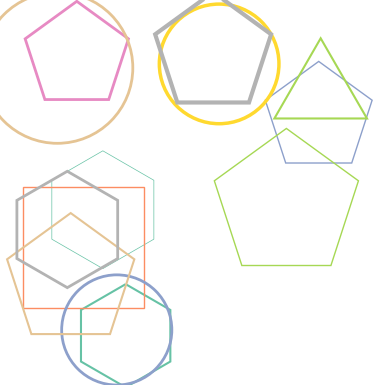[{"shape": "hexagon", "thickness": 0.5, "radius": 0.77, "center": [0.267, 0.455]}, {"shape": "hexagon", "thickness": 1.5, "radius": 0.67, "center": [0.326, 0.128]}, {"shape": "square", "thickness": 1, "radius": 0.78, "center": [0.217, 0.357]}, {"shape": "circle", "thickness": 2, "radius": 0.72, "center": [0.303, 0.143]}, {"shape": "pentagon", "thickness": 1, "radius": 0.73, "center": [0.828, 0.695]}, {"shape": "pentagon", "thickness": 2, "radius": 0.71, "center": [0.199, 0.856]}, {"shape": "triangle", "thickness": 1.5, "radius": 0.69, "center": [0.833, 0.762]}, {"shape": "pentagon", "thickness": 1, "radius": 0.98, "center": [0.744, 0.47]}, {"shape": "circle", "thickness": 2.5, "radius": 0.78, "center": [0.569, 0.834]}, {"shape": "pentagon", "thickness": 1.5, "radius": 0.87, "center": [0.184, 0.273]}, {"shape": "circle", "thickness": 2, "radius": 0.98, "center": [0.149, 0.824]}, {"shape": "pentagon", "thickness": 3, "radius": 0.79, "center": [0.554, 0.862]}, {"shape": "hexagon", "thickness": 2, "radius": 0.76, "center": [0.175, 0.404]}]